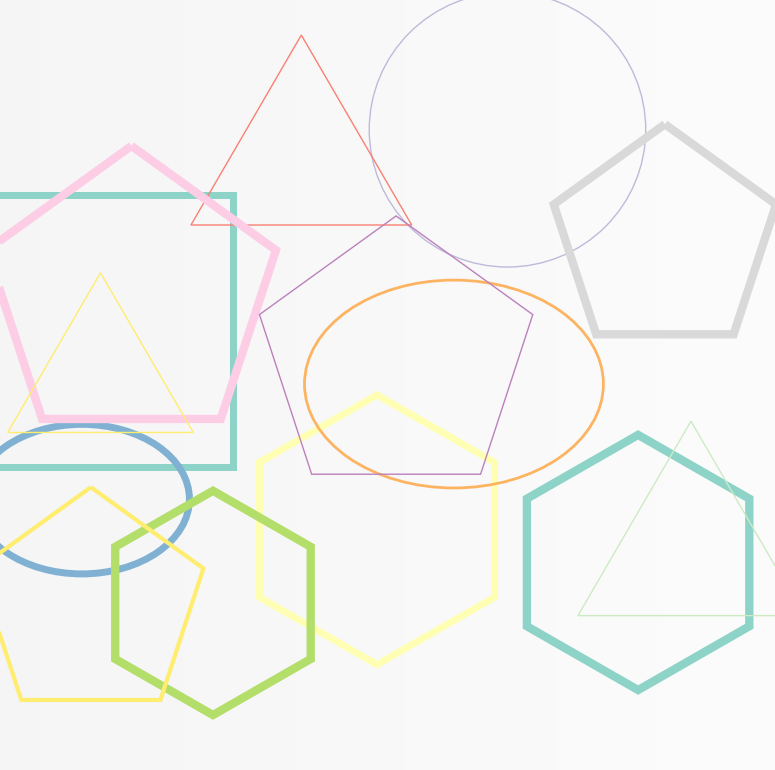[{"shape": "square", "thickness": 2.5, "radius": 0.88, "center": [0.124, 0.57]}, {"shape": "hexagon", "thickness": 3, "radius": 0.83, "center": [0.823, 0.27]}, {"shape": "hexagon", "thickness": 2.5, "radius": 0.88, "center": [0.486, 0.312]}, {"shape": "circle", "thickness": 0.5, "radius": 0.89, "center": [0.655, 0.832]}, {"shape": "triangle", "thickness": 0.5, "radius": 0.82, "center": [0.389, 0.79]}, {"shape": "oval", "thickness": 2.5, "radius": 0.69, "center": [0.106, 0.352]}, {"shape": "oval", "thickness": 1, "radius": 0.96, "center": [0.586, 0.501]}, {"shape": "hexagon", "thickness": 3, "radius": 0.73, "center": [0.275, 0.217]}, {"shape": "pentagon", "thickness": 3, "radius": 0.98, "center": [0.17, 0.614]}, {"shape": "pentagon", "thickness": 3, "radius": 0.75, "center": [0.858, 0.688]}, {"shape": "pentagon", "thickness": 0.5, "radius": 0.93, "center": [0.511, 0.534]}, {"shape": "triangle", "thickness": 0.5, "radius": 0.84, "center": [0.892, 0.285]}, {"shape": "triangle", "thickness": 0.5, "radius": 0.69, "center": [0.13, 0.507]}, {"shape": "pentagon", "thickness": 1.5, "radius": 0.76, "center": [0.117, 0.215]}]